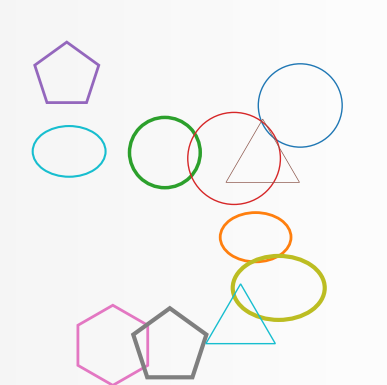[{"shape": "circle", "thickness": 1, "radius": 0.54, "center": [0.775, 0.726]}, {"shape": "oval", "thickness": 2, "radius": 0.46, "center": [0.66, 0.384]}, {"shape": "circle", "thickness": 2.5, "radius": 0.46, "center": [0.425, 0.604]}, {"shape": "circle", "thickness": 1, "radius": 0.6, "center": [0.604, 0.588]}, {"shape": "pentagon", "thickness": 2, "radius": 0.43, "center": [0.172, 0.804]}, {"shape": "triangle", "thickness": 0.5, "radius": 0.55, "center": [0.678, 0.581]}, {"shape": "hexagon", "thickness": 2, "radius": 0.52, "center": [0.291, 0.103]}, {"shape": "pentagon", "thickness": 3, "radius": 0.5, "center": [0.438, 0.1]}, {"shape": "oval", "thickness": 3, "radius": 0.59, "center": [0.719, 0.252]}, {"shape": "triangle", "thickness": 1, "radius": 0.52, "center": [0.621, 0.159]}, {"shape": "oval", "thickness": 1.5, "radius": 0.47, "center": [0.178, 0.607]}]